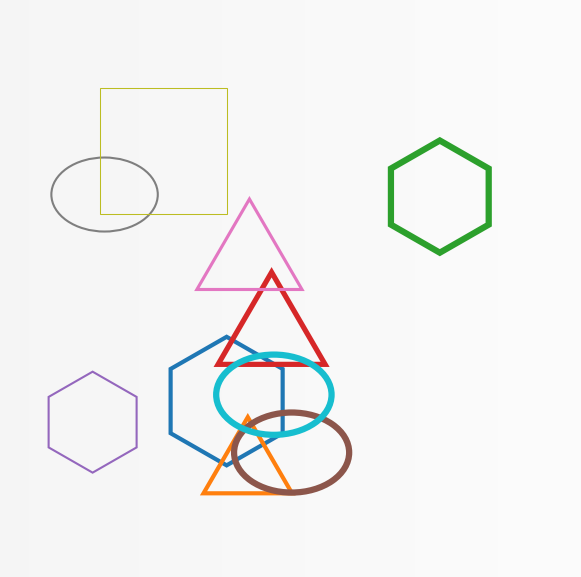[{"shape": "hexagon", "thickness": 2, "radius": 0.56, "center": [0.39, 0.305]}, {"shape": "triangle", "thickness": 2, "radius": 0.44, "center": [0.426, 0.189]}, {"shape": "hexagon", "thickness": 3, "radius": 0.49, "center": [0.757, 0.659]}, {"shape": "triangle", "thickness": 2.5, "radius": 0.53, "center": [0.467, 0.421]}, {"shape": "hexagon", "thickness": 1, "radius": 0.44, "center": [0.159, 0.268]}, {"shape": "oval", "thickness": 3, "radius": 0.49, "center": [0.502, 0.216]}, {"shape": "triangle", "thickness": 1.5, "radius": 0.52, "center": [0.429, 0.55]}, {"shape": "oval", "thickness": 1, "radius": 0.46, "center": [0.18, 0.662]}, {"shape": "square", "thickness": 0.5, "radius": 0.55, "center": [0.281, 0.738]}, {"shape": "oval", "thickness": 3, "radius": 0.5, "center": [0.471, 0.316]}]